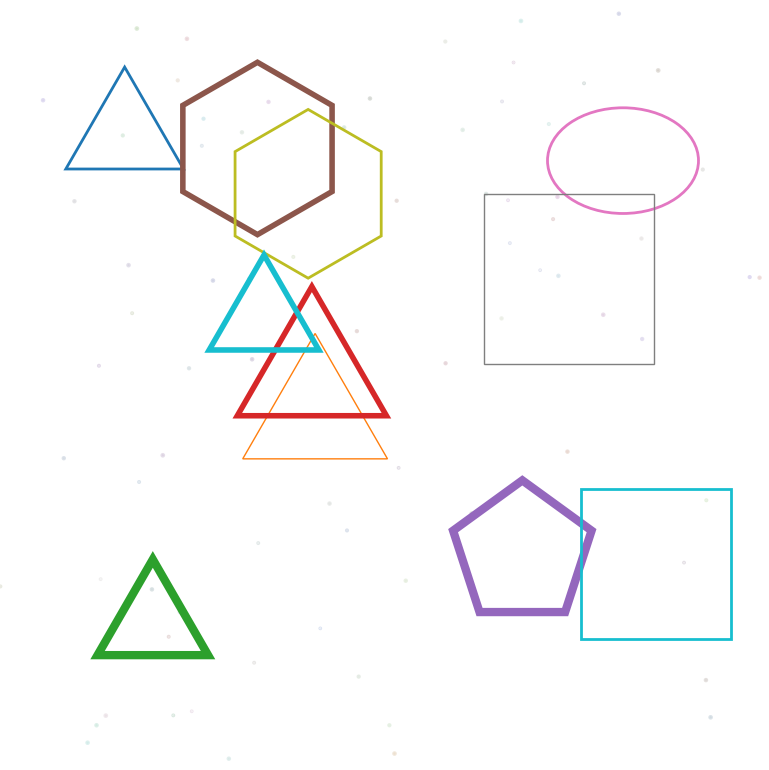[{"shape": "triangle", "thickness": 1, "radius": 0.44, "center": [0.162, 0.825]}, {"shape": "triangle", "thickness": 0.5, "radius": 0.54, "center": [0.409, 0.458]}, {"shape": "triangle", "thickness": 3, "radius": 0.41, "center": [0.198, 0.191]}, {"shape": "triangle", "thickness": 2, "radius": 0.56, "center": [0.405, 0.516]}, {"shape": "pentagon", "thickness": 3, "radius": 0.47, "center": [0.678, 0.282]}, {"shape": "hexagon", "thickness": 2, "radius": 0.56, "center": [0.334, 0.807]}, {"shape": "oval", "thickness": 1, "radius": 0.49, "center": [0.809, 0.791]}, {"shape": "square", "thickness": 0.5, "radius": 0.55, "center": [0.739, 0.637]}, {"shape": "hexagon", "thickness": 1, "radius": 0.55, "center": [0.4, 0.748]}, {"shape": "triangle", "thickness": 2, "radius": 0.41, "center": [0.343, 0.587]}, {"shape": "square", "thickness": 1, "radius": 0.49, "center": [0.852, 0.268]}]